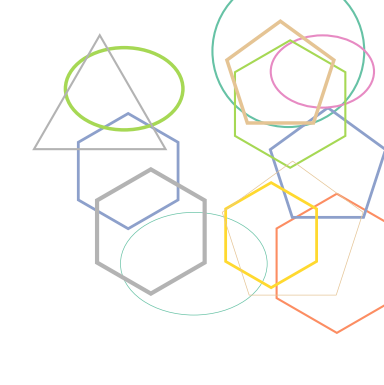[{"shape": "circle", "thickness": 1.5, "radius": 0.99, "center": [0.749, 0.867]}, {"shape": "oval", "thickness": 0.5, "radius": 0.95, "center": [0.503, 0.315]}, {"shape": "hexagon", "thickness": 1.5, "radius": 0.9, "center": [0.875, 0.316]}, {"shape": "pentagon", "thickness": 2, "radius": 0.79, "center": [0.852, 0.563]}, {"shape": "hexagon", "thickness": 2, "radius": 0.75, "center": [0.333, 0.556]}, {"shape": "oval", "thickness": 1.5, "radius": 0.67, "center": [0.837, 0.814]}, {"shape": "hexagon", "thickness": 1.5, "radius": 0.83, "center": [0.754, 0.73]}, {"shape": "oval", "thickness": 2.5, "radius": 0.76, "center": [0.323, 0.769]}, {"shape": "hexagon", "thickness": 2, "radius": 0.68, "center": [0.704, 0.389]}, {"shape": "pentagon", "thickness": 2.5, "radius": 0.73, "center": [0.728, 0.799]}, {"shape": "pentagon", "thickness": 0.5, "radius": 0.96, "center": [0.76, 0.389]}, {"shape": "hexagon", "thickness": 3, "radius": 0.81, "center": [0.392, 0.399]}, {"shape": "triangle", "thickness": 1.5, "radius": 0.99, "center": [0.259, 0.711]}]